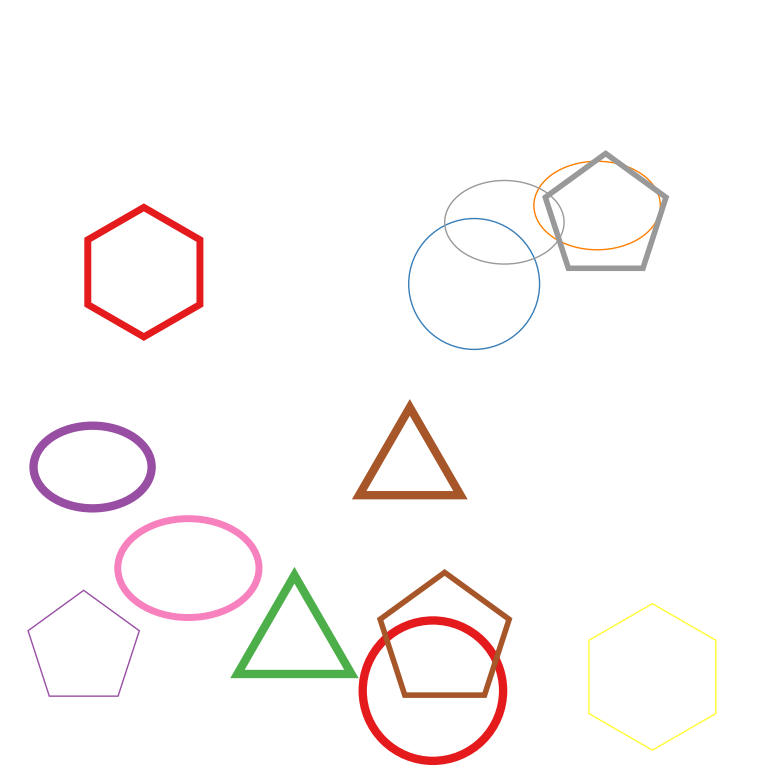[{"shape": "hexagon", "thickness": 2.5, "radius": 0.42, "center": [0.187, 0.647]}, {"shape": "circle", "thickness": 3, "radius": 0.46, "center": [0.562, 0.103]}, {"shape": "circle", "thickness": 0.5, "radius": 0.42, "center": [0.616, 0.631]}, {"shape": "triangle", "thickness": 3, "radius": 0.43, "center": [0.382, 0.167]}, {"shape": "oval", "thickness": 3, "radius": 0.38, "center": [0.12, 0.393]}, {"shape": "pentagon", "thickness": 0.5, "radius": 0.38, "center": [0.109, 0.157]}, {"shape": "oval", "thickness": 0.5, "radius": 0.41, "center": [0.775, 0.733]}, {"shape": "hexagon", "thickness": 0.5, "radius": 0.48, "center": [0.847, 0.121]}, {"shape": "pentagon", "thickness": 2, "radius": 0.44, "center": [0.577, 0.168]}, {"shape": "triangle", "thickness": 3, "radius": 0.38, "center": [0.532, 0.395]}, {"shape": "oval", "thickness": 2.5, "radius": 0.46, "center": [0.245, 0.262]}, {"shape": "oval", "thickness": 0.5, "radius": 0.39, "center": [0.655, 0.711]}, {"shape": "pentagon", "thickness": 2, "radius": 0.41, "center": [0.787, 0.718]}]